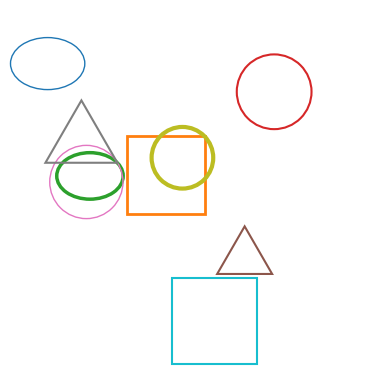[{"shape": "oval", "thickness": 1, "radius": 0.48, "center": [0.124, 0.835]}, {"shape": "square", "thickness": 2, "radius": 0.51, "center": [0.432, 0.546]}, {"shape": "oval", "thickness": 2.5, "radius": 0.43, "center": [0.234, 0.543]}, {"shape": "circle", "thickness": 1.5, "radius": 0.49, "center": [0.712, 0.762]}, {"shape": "triangle", "thickness": 1.5, "radius": 0.41, "center": [0.635, 0.33]}, {"shape": "circle", "thickness": 1, "radius": 0.48, "center": [0.224, 0.527]}, {"shape": "triangle", "thickness": 1.5, "radius": 0.54, "center": [0.211, 0.631]}, {"shape": "circle", "thickness": 3, "radius": 0.4, "center": [0.474, 0.59]}, {"shape": "square", "thickness": 1.5, "radius": 0.56, "center": [0.557, 0.166]}]